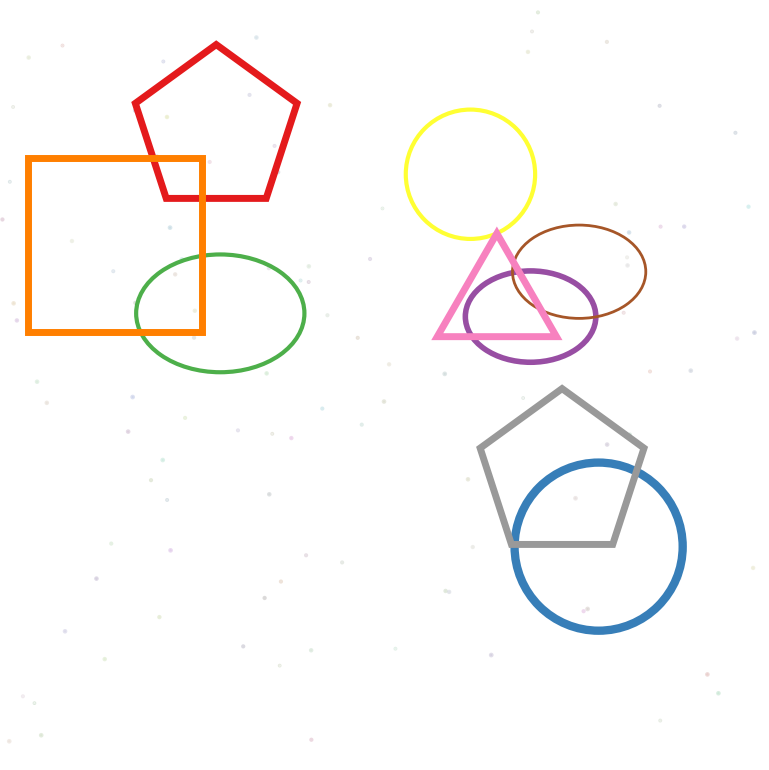[{"shape": "pentagon", "thickness": 2.5, "radius": 0.55, "center": [0.281, 0.832]}, {"shape": "circle", "thickness": 3, "radius": 0.55, "center": [0.777, 0.29]}, {"shape": "oval", "thickness": 1.5, "radius": 0.55, "center": [0.286, 0.593]}, {"shape": "oval", "thickness": 2, "radius": 0.42, "center": [0.689, 0.589]}, {"shape": "square", "thickness": 2.5, "radius": 0.57, "center": [0.149, 0.681]}, {"shape": "circle", "thickness": 1.5, "radius": 0.42, "center": [0.611, 0.774]}, {"shape": "oval", "thickness": 1, "radius": 0.43, "center": [0.752, 0.647]}, {"shape": "triangle", "thickness": 2.5, "radius": 0.45, "center": [0.645, 0.607]}, {"shape": "pentagon", "thickness": 2.5, "radius": 0.56, "center": [0.73, 0.383]}]